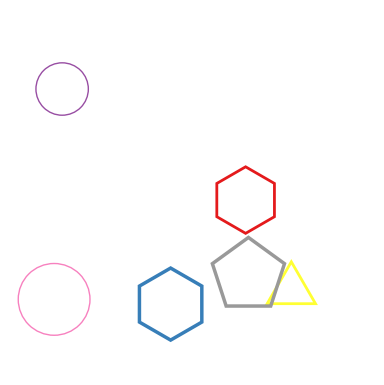[{"shape": "hexagon", "thickness": 2, "radius": 0.43, "center": [0.638, 0.48]}, {"shape": "hexagon", "thickness": 2.5, "radius": 0.47, "center": [0.443, 0.21]}, {"shape": "circle", "thickness": 1, "radius": 0.34, "center": [0.161, 0.769]}, {"shape": "triangle", "thickness": 2, "radius": 0.36, "center": [0.757, 0.247]}, {"shape": "circle", "thickness": 1, "radius": 0.47, "center": [0.141, 0.222]}, {"shape": "pentagon", "thickness": 2.5, "radius": 0.49, "center": [0.645, 0.285]}]